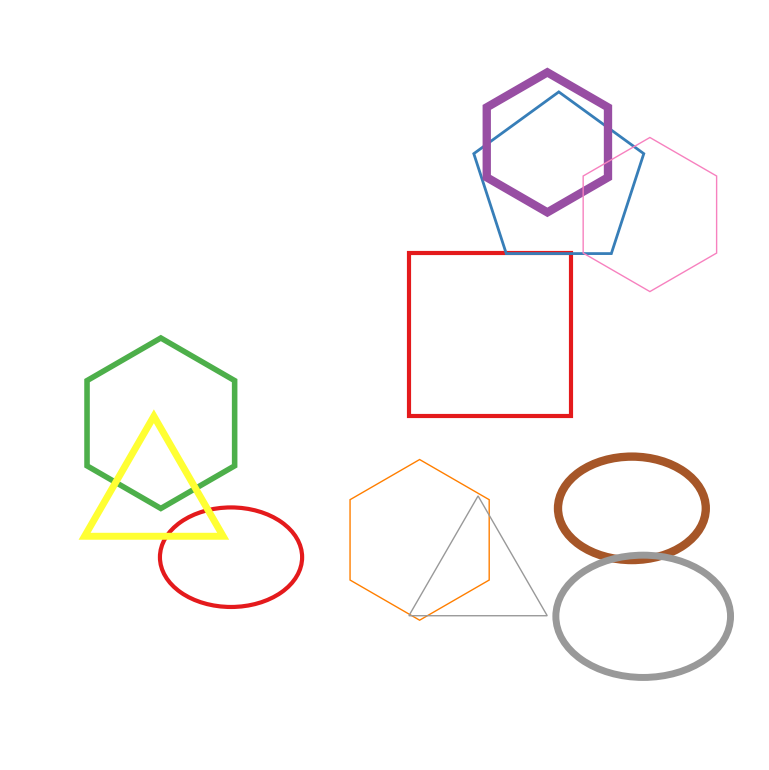[{"shape": "square", "thickness": 1.5, "radius": 0.53, "center": [0.636, 0.566]}, {"shape": "oval", "thickness": 1.5, "radius": 0.46, "center": [0.3, 0.276]}, {"shape": "pentagon", "thickness": 1, "radius": 0.58, "center": [0.726, 0.765]}, {"shape": "hexagon", "thickness": 2, "radius": 0.55, "center": [0.209, 0.45]}, {"shape": "hexagon", "thickness": 3, "radius": 0.45, "center": [0.711, 0.815]}, {"shape": "hexagon", "thickness": 0.5, "radius": 0.52, "center": [0.545, 0.299]}, {"shape": "triangle", "thickness": 2.5, "radius": 0.52, "center": [0.2, 0.356]}, {"shape": "oval", "thickness": 3, "radius": 0.48, "center": [0.821, 0.34]}, {"shape": "hexagon", "thickness": 0.5, "radius": 0.5, "center": [0.844, 0.721]}, {"shape": "triangle", "thickness": 0.5, "radius": 0.52, "center": [0.621, 0.252]}, {"shape": "oval", "thickness": 2.5, "radius": 0.57, "center": [0.835, 0.2]}]